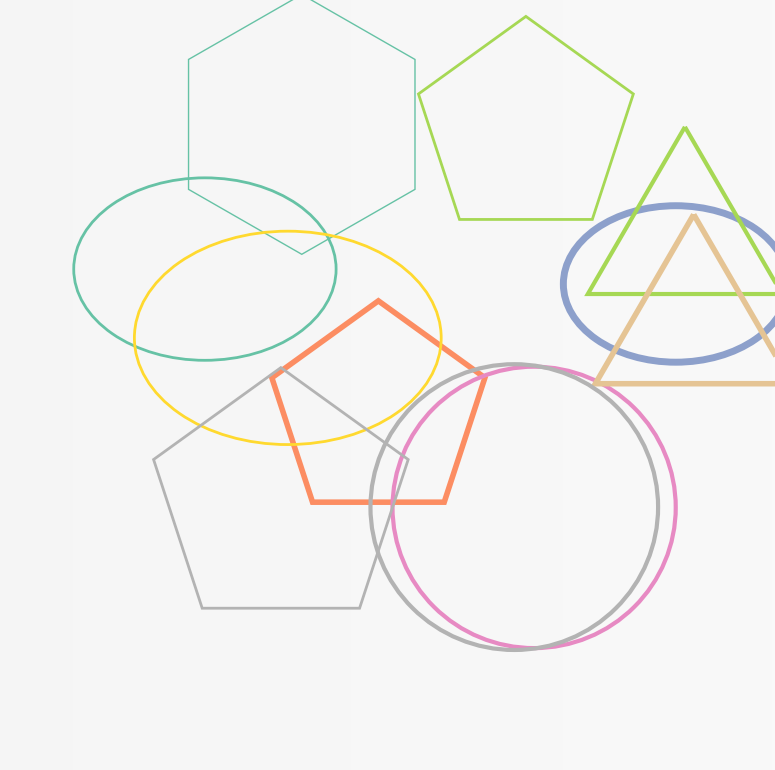[{"shape": "oval", "thickness": 1, "radius": 0.85, "center": [0.264, 0.651]}, {"shape": "hexagon", "thickness": 0.5, "radius": 0.84, "center": [0.389, 0.838]}, {"shape": "pentagon", "thickness": 2, "radius": 0.72, "center": [0.488, 0.465]}, {"shape": "oval", "thickness": 2.5, "radius": 0.73, "center": [0.872, 0.631]}, {"shape": "circle", "thickness": 1.5, "radius": 0.91, "center": [0.689, 0.341]}, {"shape": "triangle", "thickness": 1.5, "radius": 0.72, "center": [0.884, 0.691]}, {"shape": "pentagon", "thickness": 1, "radius": 0.73, "center": [0.679, 0.833]}, {"shape": "oval", "thickness": 1, "radius": 0.99, "center": [0.371, 0.561]}, {"shape": "triangle", "thickness": 2, "radius": 0.73, "center": [0.895, 0.575]}, {"shape": "circle", "thickness": 1.5, "radius": 0.93, "center": [0.664, 0.341]}, {"shape": "pentagon", "thickness": 1, "radius": 0.86, "center": [0.362, 0.35]}]